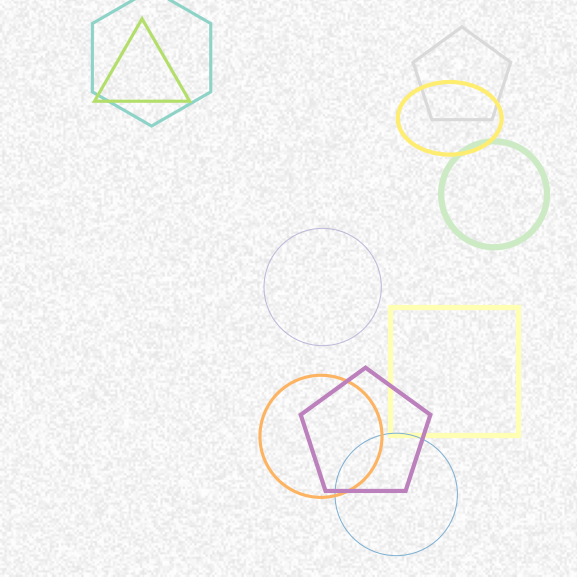[{"shape": "hexagon", "thickness": 1.5, "radius": 0.59, "center": [0.262, 0.899]}, {"shape": "square", "thickness": 2.5, "radius": 0.55, "center": [0.786, 0.357]}, {"shape": "circle", "thickness": 0.5, "radius": 0.51, "center": [0.559, 0.502]}, {"shape": "circle", "thickness": 0.5, "radius": 0.53, "center": [0.686, 0.143]}, {"shape": "circle", "thickness": 1.5, "radius": 0.53, "center": [0.556, 0.244]}, {"shape": "triangle", "thickness": 1.5, "radius": 0.48, "center": [0.246, 0.871]}, {"shape": "pentagon", "thickness": 1.5, "radius": 0.44, "center": [0.8, 0.864]}, {"shape": "pentagon", "thickness": 2, "radius": 0.59, "center": [0.633, 0.244]}, {"shape": "circle", "thickness": 3, "radius": 0.46, "center": [0.856, 0.663]}, {"shape": "oval", "thickness": 2, "radius": 0.45, "center": [0.779, 0.794]}]